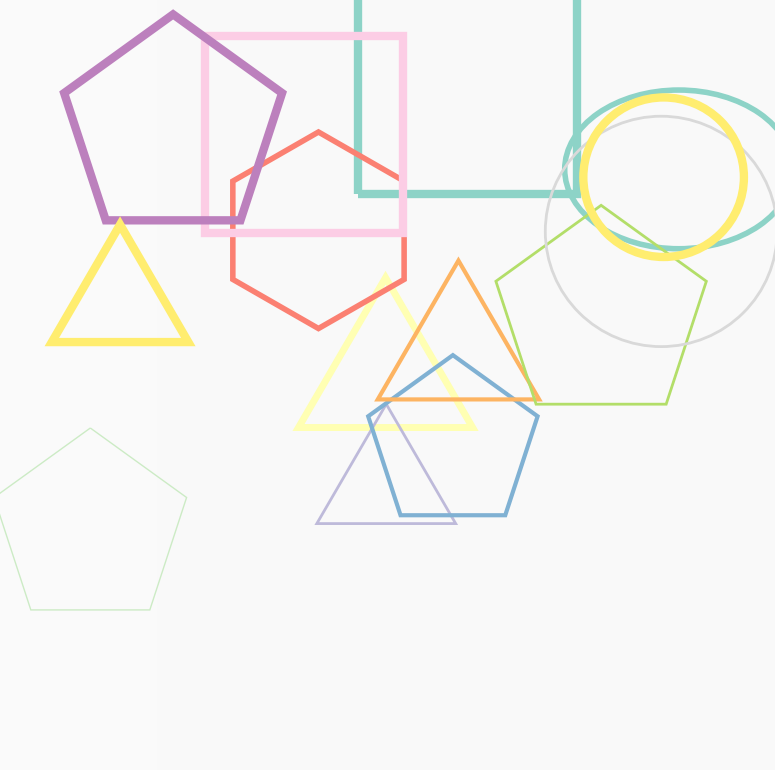[{"shape": "oval", "thickness": 2, "radius": 0.74, "center": [0.876, 0.78]}, {"shape": "square", "thickness": 3, "radius": 0.71, "center": [0.603, 0.889]}, {"shape": "triangle", "thickness": 2.5, "radius": 0.65, "center": [0.497, 0.51]}, {"shape": "triangle", "thickness": 1, "radius": 0.52, "center": [0.498, 0.372]}, {"shape": "hexagon", "thickness": 2, "radius": 0.64, "center": [0.411, 0.701]}, {"shape": "pentagon", "thickness": 1.5, "radius": 0.57, "center": [0.584, 0.424]}, {"shape": "triangle", "thickness": 1.5, "radius": 0.6, "center": [0.592, 0.541]}, {"shape": "pentagon", "thickness": 1, "radius": 0.71, "center": [0.776, 0.591]}, {"shape": "square", "thickness": 3, "radius": 0.64, "center": [0.392, 0.826]}, {"shape": "circle", "thickness": 1, "radius": 0.75, "center": [0.853, 0.699]}, {"shape": "pentagon", "thickness": 3, "radius": 0.74, "center": [0.223, 0.833]}, {"shape": "pentagon", "thickness": 0.5, "radius": 0.65, "center": [0.117, 0.314]}, {"shape": "triangle", "thickness": 3, "radius": 0.51, "center": [0.155, 0.607]}, {"shape": "circle", "thickness": 3, "radius": 0.52, "center": [0.856, 0.77]}]